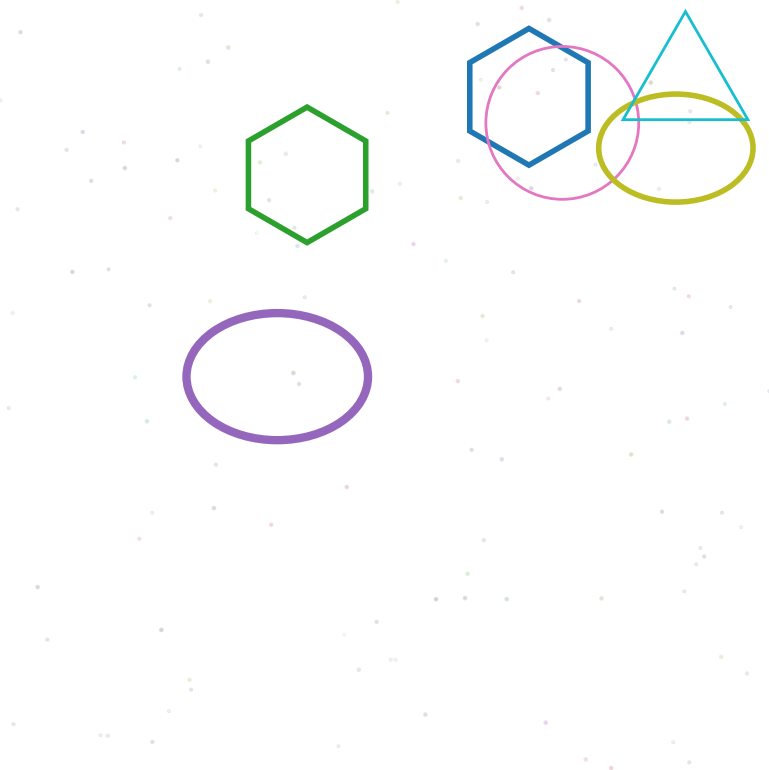[{"shape": "hexagon", "thickness": 2, "radius": 0.44, "center": [0.687, 0.874]}, {"shape": "hexagon", "thickness": 2, "radius": 0.44, "center": [0.399, 0.773]}, {"shape": "oval", "thickness": 3, "radius": 0.59, "center": [0.36, 0.511]}, {"shape": "circle", "thickness": 1, "radius": 0.5, "center": [0.73, 0.84]}, {"shape": "oval", "thickness": 2, "radius": 0.5, "center": [0.878, 0.808]}, {"shape": "triangle", "thickness": 1, "radius": 0.47, "center": [0.89, 0.891]}]